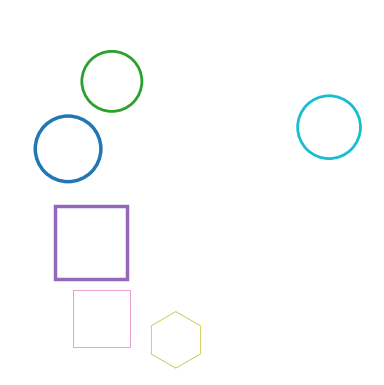[{"shape": "circle", "thickness": 2.5, "radius": 0.43, "center": [0.177, 0.613]}, {"shape": "circle", "thickness": 2, "radius": 0.39, "center": [0.291, 0.789]}, {"shape": "square", "thickness": 2.5, "radius": 0.47, "center": [0.236, 0.37]}, {"shape": "square", "thickness": 0.5, "radius": 0.37, "center": [0.263, 0.174]}, {"shape": "hexagon", "thickness": 0.5, "radius": 0.37, "center": [0.457, 0.117]}, {"shape": "circle", "thickness": 2, "radius": 0.41, "center": [0.855, 0.67]}]